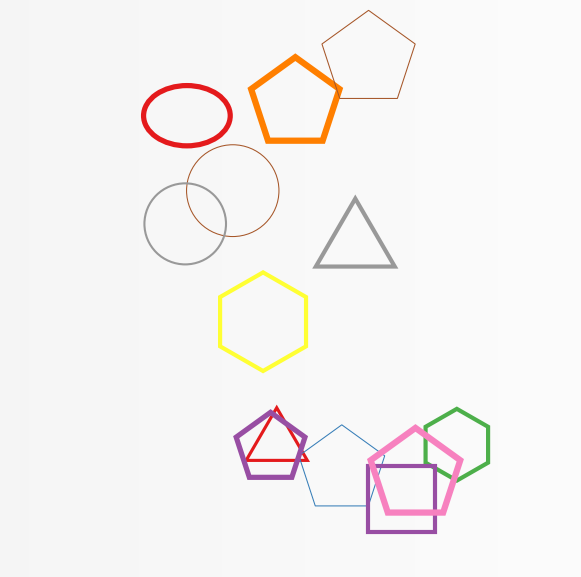[{"shape": "oval", "thickness": 2.5, "radius": 0.37, "center": [0.322, 0.799]}, {"shape": "triangle", "thickness": 1.5, "radius": 0.3, "center": [0.476, 0.232]}, {"shape": "pentagon", "thickness": 0.5, "radius": 0.39, "center": [0.588, 0.186]}, {"shape": "hexagon", "thickness": 2, "radius": 0.31, "center": [0.786, 0.229]}, {"shape": "square", "thickness": 2, "radius": 0.29, "center": [0.691, 0.135]}, {"shape": "pentagon", "thickness": 2.5, "radius": 0.31, "center": [0.466, 0.223]}, {"shape": "pentagon", "thickness": 3, "radius": 0.4, "center": [0.508, 0.82]}, {"shape": "hexagon", "thickness": 2, "radius": 0.43, "center": [0.453, 0.442]}, {"shape": "circle", "thickness": 0.5, "radius": 0.4, "center": [0.4, 0.669]}, {"shape": "pentagon", "thickness": 0.5, "radius": 0.42, "center": [0.634, 0.897]}, {"shape": "pentagon", "thickness": 3, "radius": 0.41, "center": [0.715, 0.177]}, {"shape": "triangle", "thickness": 2, "radius": 0.39, "center": [0.611, 0.577]}, {"shape": "circle", "thickness": 1, "radius": 0.35, "center": [0.319, 0.611]}]